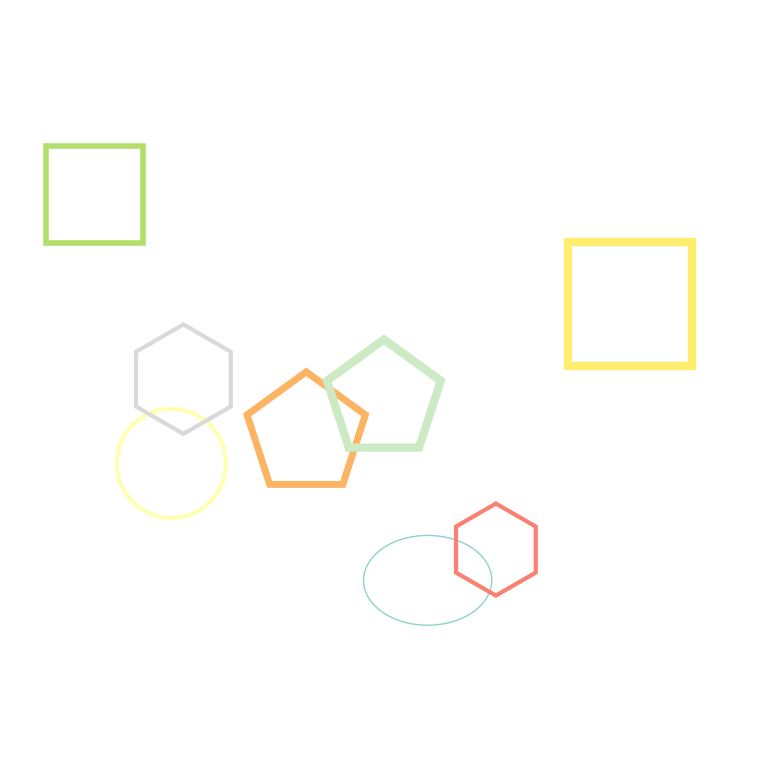[{"shape": "oval", "thickness": 0.5, "radius": 0.42, "center": [0.555, 0.246]}, {"shape": "circle", "thickness": 1.5, "radius": 0.35, "center": [0.223, 0.398]}, {"shape": "hexagon", "thickness": 1.5, "radius": 0.3, "center": [0.644, 0.286]}, {"shape": "pentagon", "thickness": 2.5, "radius": 0.4, "center": [0.398, 0.436]}, {"shape": "square", "thickness": 2, "radius": 0.32, "center": [0.122, 0.748]}, {"shape": "hexagon", "thickness": 1.5, "radius": 0.36, "center": [0.238, 0.508]}, {"shape": "pentagon", "thickness": 3, "radius": 0.39, "center": [0.499, 0.481]}, {"shape": "square", "thickness": 3, "radius": 0.4, "center": [0.818, 0.605]}]